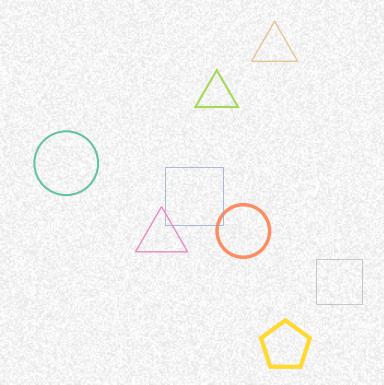[{"shape": "circle", "thickness": 1.5, "radius": 0.41, "center": [0.172, 0.576]}, {"shape": "circle", "thickness": 2.5, "radius": 0.34, "center": [0.632, 0.4]}, {"shape": "square", "thickness": 0.5, "radius": 0.38, "center": [0.503, 0.492]}, {"shape": "triangle", "thickness": 1, "radius": 0.39, "center": [0.42, 0.385]}, {"shape": "triangle", "thickness": 1.5, "radius": 0.32, "center": [0.563, 0.754]}, {"shape": "pentagon", "thickness": 3, "radius": 0.33, "center": [0.741, 0.101]}, {"shape": "triangle", "thickness": 1, "radius": 0.35, "center": [0.713, 0.875]}, {"shape": "square", "thickness": 0.5, "radius": 0.29, "center": [0.88, 0.268]}]